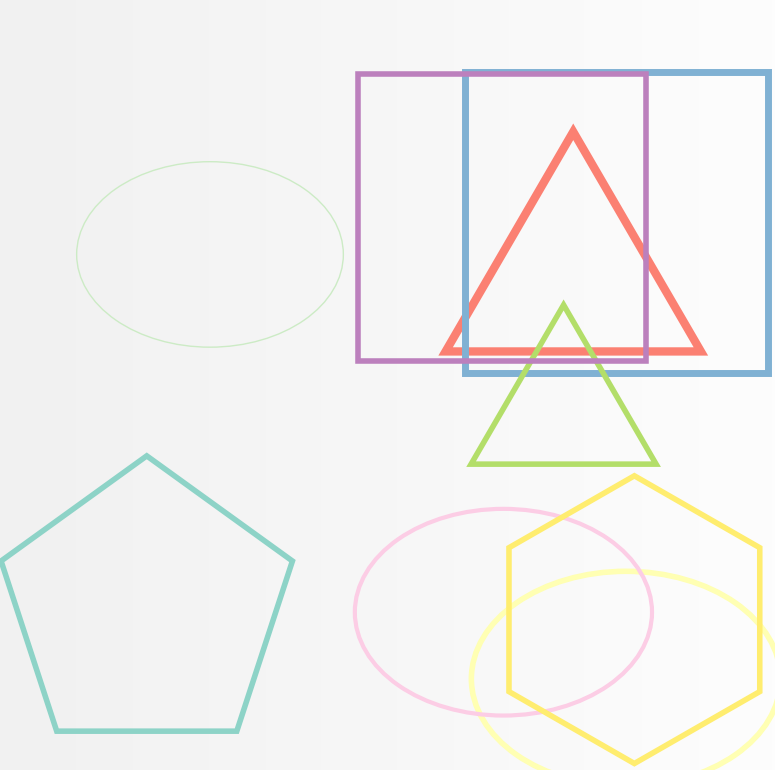[{"shape": "pentagon", "thickness": 2, "radius": 0.99, "center": [0.189, 0.21]}, {"shape": "oval", "thickness": 2, "radius": 1.0, "center": [0.808, 0.118]}, {"shape": "triangle", "thickness": 3, "radius": 0.95, "center": [0.74, 0.639]}, {"shape": "square", "thickness": 2.5, "radius": 0.98, "center": [0.795, 0.711]}, {"shape": "triangle", "thickness": 2, "radius": 0.69, "center": [0.727, 0.466]}, {"shape": "oval", "thickness": 1.5, "radius": 0.96, "center": [0.65, 0.205]}, {"shape": "square", "thickness": 2, "radius": 0.93, "center": [0.648, 0.718]}, {"shape": "oval", "thickness": 0.5, "radius": 0.86, "center": [0.271, 0.67]}, {"shape": "hexagon", "thickness": 2, "radius": 0.93, "center": [0.819, 0.195]}]